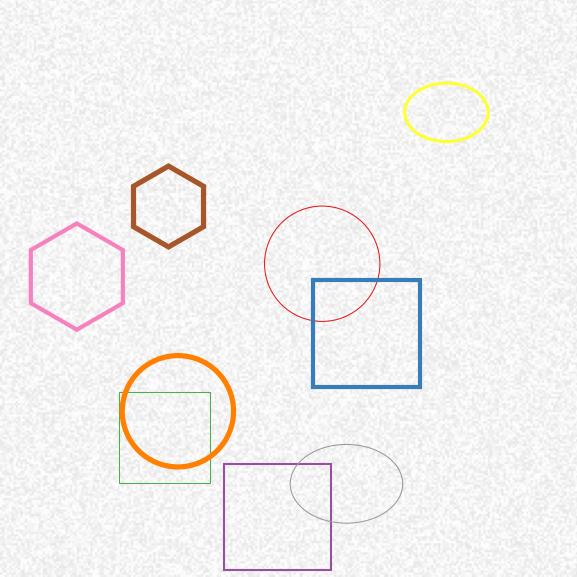[{"shape": "circle", "thickness": 0.5, "radius": 0.5, "center": [0.558, 0.542]}, {"shape": "square", "thickness": 2, "radius": 0.46, "center": [0.635, 0.422]}, {"shape": "square", "thickness": 0.5, "radius": 0.39, "center": [0.285, 0.241]}, {"shape": "square", "thickness": 1, "radius": 0.46, "center": [0.481, 0.104]}, {"shape": "circle", "thickness": 2.5, "radius": 0.48, "center": [0.308, 0.287]}, {"shape": "oval", "thickness": 1.5, "radius": 0.36, "center": [0.773, 0.805]}, {"shape": "hexagon", "thickness": 2.5, "radius": 0.35, "center": [0.292, 0.642]}, {"shape": "hexagon", "thickness": 2, "radius": 0.46, "center": [0.133, 0.52]}, {"shape": "oval", "thickness": 0.5, "radius": 0.49, "center": [0.6, 0.161]}]